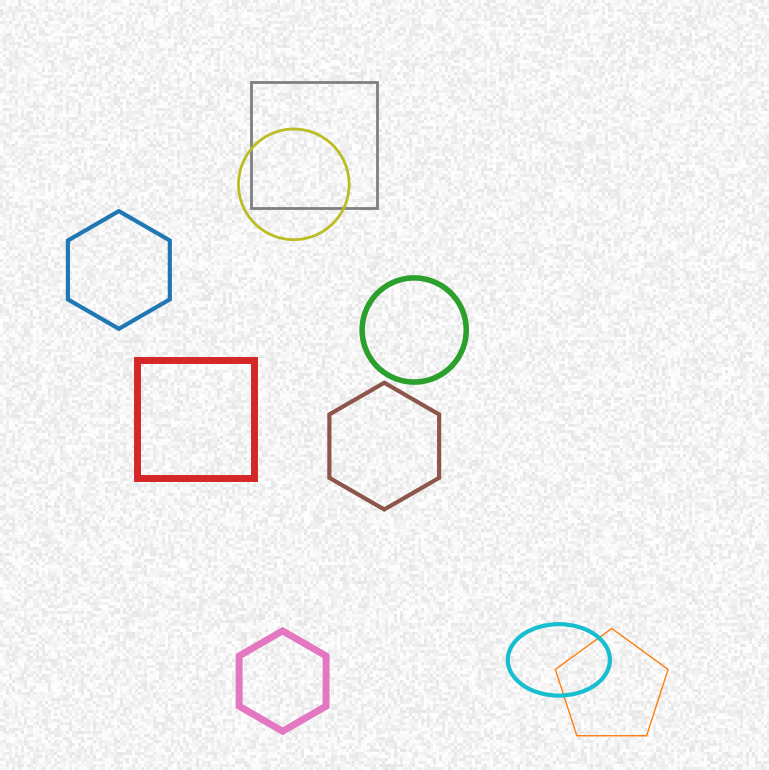[{"shape": "hexagon", "thickness": 1.5, "radius": 0.38, "center": [0.154, 0.649]}, {"shape": "pentagon", "thickness": 0.5, "radius": 0.39, "center": [0.794, 0.107]}, {"shape": "circle", "thickness": 2, "radius": 0.34, "center": [0.538, 0.571]}, {"shape": "square", "thickness": 2.5, "radius": 0.38, "center": [0.254, 0.456]}, {"shape": "hexagon", "thickness": 1.5, "radius": 0.41, "center": [0.499, 0.421]}, {"shape": "hexagon", "thickness": 2.5, "radius": 0.33, "center": [0.367, 0.116]}, {"shape": "square", "thickness": 1, "radius": 0.41, "center": [0.408, 0.812]}, {"shape": "circle", "thickness": 1, "radius": 0.36, "center": [0.382, 0.761]}, {"shape": "oval", "thickness": 1.5, "radius": 0.33, "center": [0.726, 0.143]}]